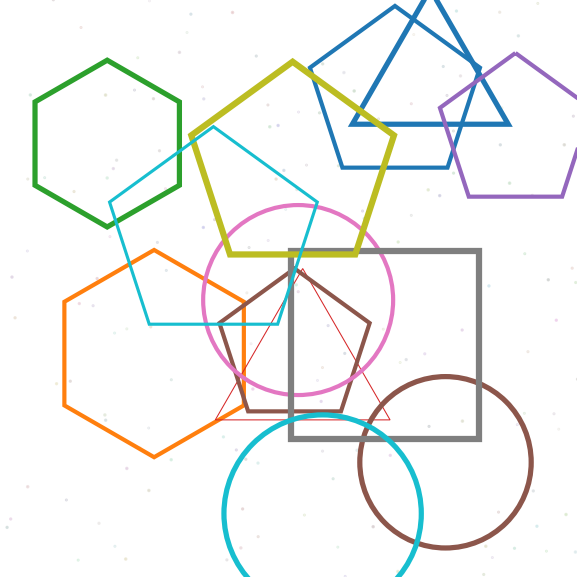[{"shape": "triangle", "thickness": 2.5, "radius": 0.78, "center": [0.745, 0.862]}, {"shape": "pentagon", "thickness": 2, "radius": 0.77, "center": [0.684, 0.834]}, {"shape": "hexagon", "thickness": 2, "radius": 0.9, "center": [0.267, 0.387]}, {"shape": "hexagon", "thickness": 2.5, "radius": 0.72, "center": [0.186, 0.751]}, {"shape": "triangle", "thickness": 0.5, "radius": 0.87, "center": [0.524, 0.359]}, {"shape": "pentagon", "thickness": 2, "radius": 0.69, "center": [0.893, 0.77]}, {"shape": "circle", "thickness": 2.5, "radius": 0.74, "center": [0.771, 0.199]}, {"shape": "pentagon", "thickness": 2, "radius": 0.68, "center": [0.51, 0.397]}, {"shape": "circle", "thickness": 2, "radius": 0.82, "center": [0.516, 0.48]}, {"shape": "square", "thickness": 3, "radius": 0.82, "center": [0.667, 0.402]}, {"shape": "pentagon", "thickness": 3, "radius": 0.92, "center": [0.507, 0.708]}, {"shape": "pentagon", "thickness": 1.5, "radius": 0.95, "center": [0.37, 0.591]}, {"shape": "circle", "thickness": 2.5, "radius": 0.85, "center": [0.559, 0.11]}]